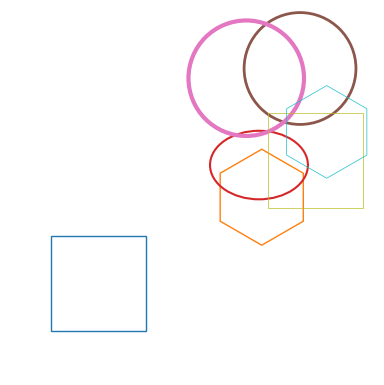[{"shape": "square", "thickness": 1, "radius": 0.62, "center": [0.255, 0.264]}, {"shape": "hexagon", "thickness": 1, "radius": 0.62, "center": [0.68, 0.488]}, {"shape": "oval", "thickness": 1.5, "radius": 0.64, "center": [0.673, 0.571]}, {"shape": "circle", "thickness": 2, "radius": 0.73, "center": [0.779, 0.822]}, {"shape": "circle", "thickness": 3, "radius": 0.75, "center": [0.64, 0.797]}, {"shape": "square", "thickness": 0.5, "radius": 0.62, "center": [0.819, 0.582]}, {"shape": "hexagon", "thickness": 0.5, "radius": 0.6, "center": [0.849, 0.657]}]